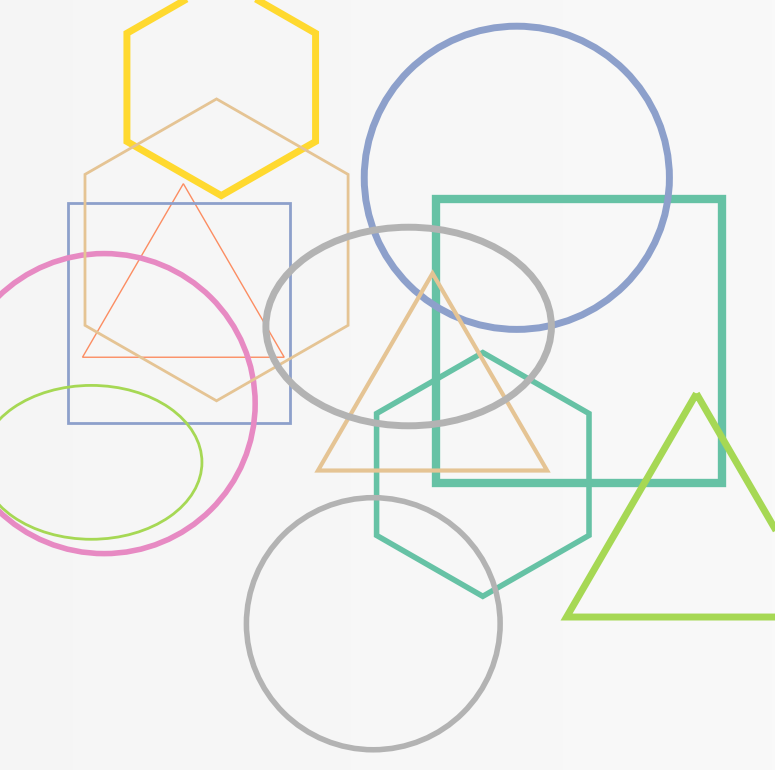[{"shape": "hexagon", "thickness": 2, "radius": 0.79, "center": [0.623, 0.384]}, {"shape": "square", "thickness": 3, "radius": 0.92, "center": [0.747, 0.557]}, {"shape": "triangle", "thickness": 0.5, "radius": 0.75, "center": [0.237, 0.611]}, {"shape": "square", "thickness": 1, "radius": 0.72, "center": [0.231, 0.593]}, {"shape": "circle", "thickness": 2.5, "radius": 0.98, "center": [0.667, 0.769]}, {"shape": "circle", "thickness": 2, "radius": 0.97, "center": [0.134, 0.476]}, {"shape": "triangle", "thickness": 2.5, "radius": 0.97, "center": [0.899, 0.295]}, {"shape": "oval", "thickness": 1, "radius": 0.71, "center": [0.118, 0.4]}, {"shape": "hexagon", "thickness": 2.5, "radius": 0.7, "center": [0.285, 0.887]}, {"shape": "hexagon", "thickness": 1, "radius": 0.98, "center": [0.279, 0.675]}, {"shape": "triangle", "thickness": 1.5, "radius": 0.85, "center": [0.558, 0.474]}, {"shape": "circle", "thickness": 2, "radius": 0.82, "center": [0.482, 0.19]}, {"shape": "oval", "thickness": 2.5, "radius": 0.92, "center": [0.527, 0.576]}]